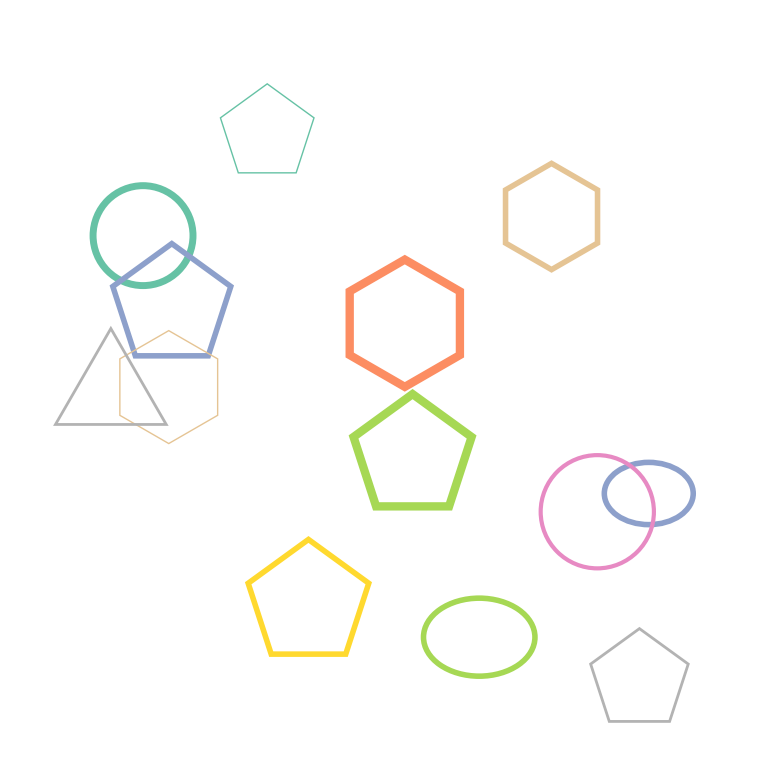[{"shape": "circle", "thickness": 2.5, "radius": 0.32, "center": [0.186, 0.694]}, {"shape": "pentagon", "thickness": 0.5, "radius": 0.32, "center": [0.347, 0.827]}, {"shape": "hexagon", "thickness": 3, "radius": 0.41, "center": [0.526, 0.58]}, {"shape": "pentagon", "thickness": 2, "radius": 0.4, "center": [0.223, 0.603]}, {"shape": "oval", "thickness": 2, "radius": 0.29, "center": [0.843, 0.359]}, {"shape": "circle", "thickness": 1.5, "radius": 0.37, "center": [0.776, 0.335]}, {"shape": "pentagon", "thickness": 3, "radius": 0.4, "center": [0.536, 0.408]}, {"shape": "oval", "thickness": 2, "radius": 0.36, "center": [0.622, 0.173]}, {"shape": "pentagon", "thickness": 2, "radius": 0.41, "center": [0.401, 0.217]}, {"shape": "hexagon", "thickness": 2, "radius": 0.34, "center": [0.716, 0.719]}, {"shape": "hexagon", "thickness": 0.5, "radius": 0.37, "center": [0.219, 0.497]}, {"shape": "pentagon", "thickness": 1, "radius": 0.33, "center": [0.83, 0.117]}, {"shape": "triangle", "thickness": 1, "radius": 0.42, "center": [0.144, 0.49]}]